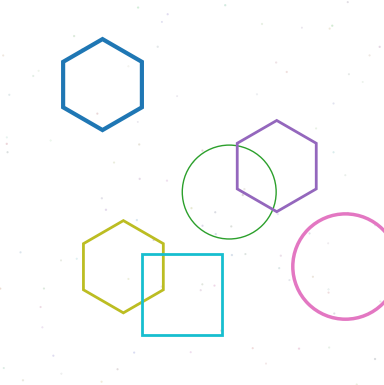[{"shape": "hexagon", "thickness": 3, "radius": 0.59, "center": [0.266, 0.78]}, {"shape": "circle", "thickness": 1, "radius": 0.61, "center": [0.595, 0.501]}, {"shape": "hexagon", "thickness": 2, "radius": 0.59, "center": [0.719, 0.569]}, {"shape": "circle", "thickness": 2.5, "radius": 0.68, "center": [0.897, 0.308]}, {"shape": "hexagon", "thickness": 2, "radius": 0.6, "center": [0.32, 0.307]}, {"shape": "square", "thickness": 2, "radius": 0.52, "center": [0.472, 0.236]}]